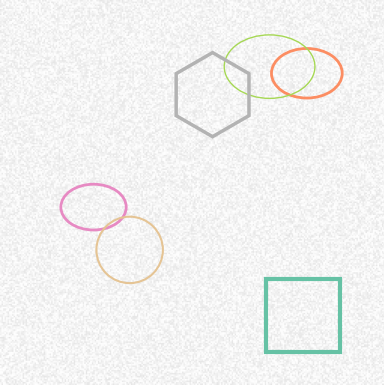[{"shape": "square", "thickness": 3, "radius": 0.48, "center": [0.787, 0.181]}, {"shape": "oval", "thickness": 2, "radius": 0.46, "center": [0.797, 0.81]}, {"shape": "oval", "thickness": 2, "radius": 0.42, "center": [0.243, 0.462]}, {"shape": "oval", "thickness": 1, "radius": 0.59, "center": [0.7, 0.827]}, {"shape": "circle", "thickness": 1.5, "radius": 0.43, "center": [0.337, 0.351]}, {"shape": "hexagon", "thickness": 2.5, "radius": 0.55, "center": [0.552, 0.754]}]